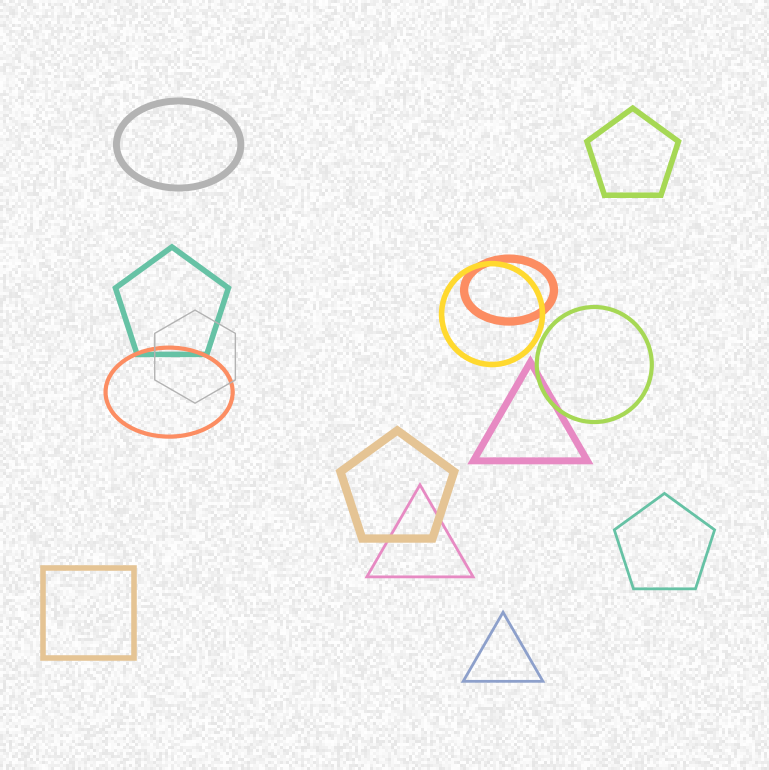[{"shape": "pentagon", "thickness": 1, "radius": 0.34, "center": [0.863, 0.291]}, {"shape": "pentagon", "thickness": 2, "radius": 0.39, "center": [0.223, 0.602]}, {"shape": "oval", "thickness": 1.5, "radius": 0.41, "center": [0.22, 0.491]}, {"shape": "oval", "thickness": 3, "radius": 0.29, "center": [0.661, 0.623]}, {"shape": "triangle", "thickness": 1, "radius": 0.3, "center": [0.653, 0.145]}, {"shape": "triangle", "thickness": 2.5, "radius": 0.43, "center": [0.689, 0.444]}, {"shape": "triangle", "thickness": 1, "radius": 0.4, "center": [0.545, 0.291]}, {"shape": "circle", "thickness": 1.5, "radius": 0.37, "center": [0.772, 0.527]}, {"shape": "pentagon", "thickness": 2, "radius": 0.31, "center": [0.822, 0.797]}, {"shape": "circle", "thickness": 2, "radius": 0.33, "center": [0.639, 0.592]}, {"shape": "pentagon", "thickness": 3, "radius": 0.39, "center": [0.516, 0.363]}, {"shape": "square", "thickness": 2, "radius": 0.29, "center": [0.115, 0.204]}, {"shape": "oval", "thickness": 2.5, "radius": 0.4, "center": [0.232, 0.812]}, {"shape": "hexagon", "thickness": 0.5, "radius": 0.3, "center": [0.253, 0.537]}]